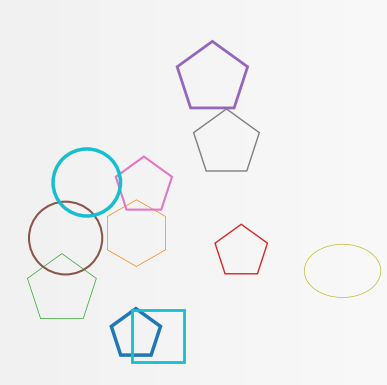[{"shape": "pentagon", "thickness": 2.5, "radius": 0.33, "center": [0.351, 0.132]}, {"shape": "hexagon", "thickness": 0.5, "radius": 0.43, "center": [0.352, 0.394]}, {"shape": "pentagon", "thickness": 0.5, "radius": 0.47, "center": [0.16, 0.248]}, {"shape": "pentagon", "thickness": 1, "radius": 0.36, "center": [0.623, 0.346]}, {"shape": "pentagon", "thickness": 2, "radius": 0.48, "center": [0.548, 0.797]}, {"shape": "circle", "thickness": 1.5, "radius": 0.47, "center": [0.169, 0.382]}, {"shape": "pentagon", "thickness": 1.5, "radius": 0.38, "center": [0.371, 0.517]}, {"shape": "pentagon", "thickness": 1, "radius": 0.45, "center": [0.584, 0.628]}, {"shape": "oval", "thickness": 0.5, "radius": 0.49, "center": [0.884, 0.296]}, {"shape": "circle", "thickness": 2.5, "radius": 0.44, "center": [0.224, 0.526]}, {"shape": "square", "thickness": 2, "radius": 0.34, "center": [0.408, 0.127]}]